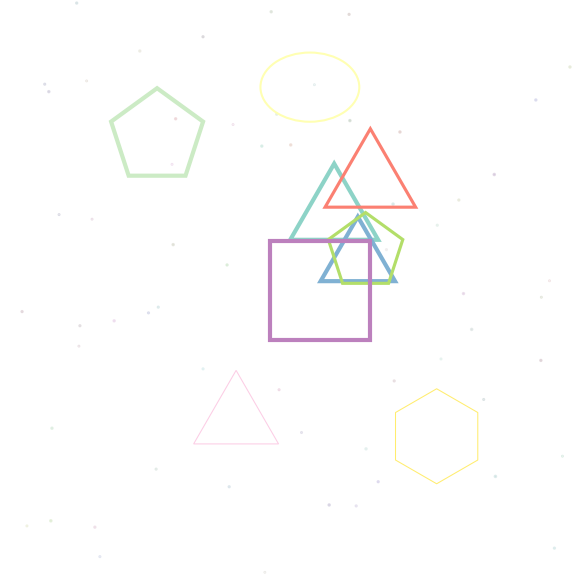[{"shape": "triangle", "thickness": 2, "radius": 0.44, "center": [0.579, 0.628]}, {"shape": "oval", "thickness": 1, "radius": 0.43, "center": [0.537, 0.848]}, {"shape": "triangle", "thickness": 1.5, "radius": 0.45, "center": [0.641, 0.686]}, {"shape": "triangle", "thickness": 2, "radius": 0.37, "center": [0.62, 0.549]}, {"shape": "pentagon", "thickness": 1.5, "radius": 0.34, "center": [0.633, 0.563]}, {"shape": "triangle", "thickness": 0.5, "radius": 0.42, "center": [0.409, 0.273]}, {"shape": "square", "thickness": 2, "radius": 0.43, "center": [0.554, 0.496]}, {"shape": "pentagon", "thickness": 2, "radius": 0.42, "center": [0.272, 0.763]}, {"shape": "hexagon", "thickness": 0.5, "radius": 0.41, "center": [0.756, 0.244]}]